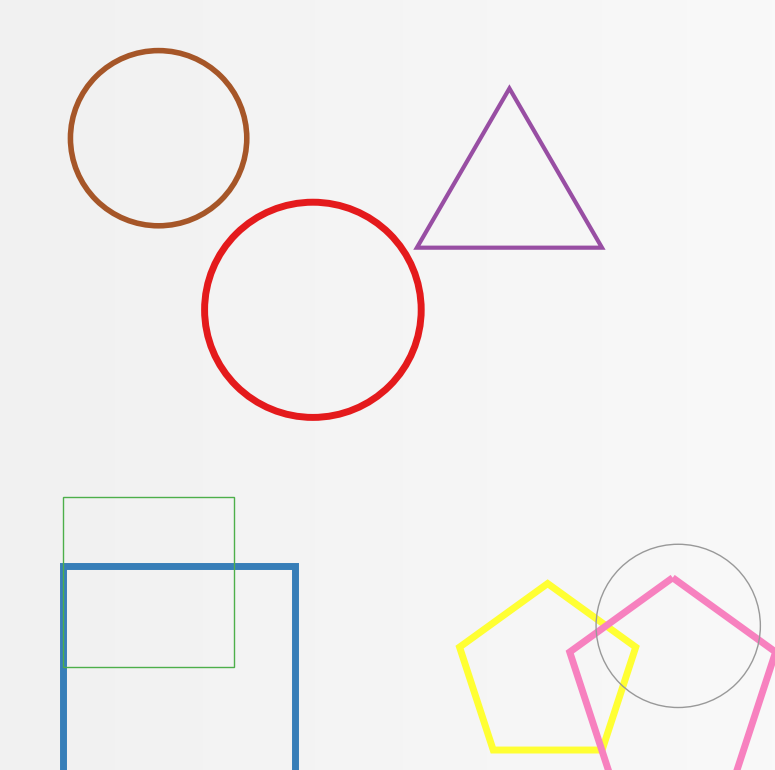[{"shape": "circle", "thickness": 2.5, "radius": 0.7, "center": [0.404, 0.598]}, {"shape": "square", "thickness": 2.5, "radius": 0.75, "center": [0.231, 0.115]}, {"shape": "square", "thickness": 0.5, "radius": 0.55, "center": [0.191, 0.245]}, {"shape": "triangle", "thickness": 1.5, "radius": 0.69, "center": [0.657, 0.747]}, {"shape": "pentagon", "thickness": 2.5, "radius": 0.6, "center": [0.707, 0.123]}, {"shape": "circle", "thickness": 2, "radius": 0.57, "center": [0.205, 0.821]}, {"shape": "pentagon", "thickness": 2.5, "radius": 0.7, "center": [0.868, 0.11]}, {"shape": "circle", "thickness": 0.5, "radius": 0.53, "center": [0.875, 0.187]}]